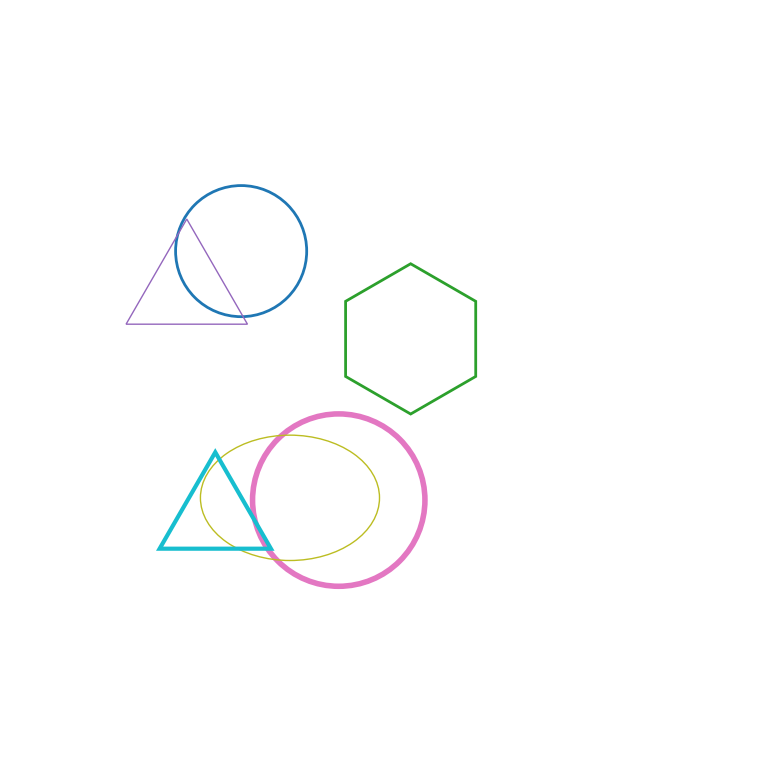[{"shape": "circle", "thickness": 1, "radius": 0.43, "center": [0.313, 0.674]}, {"shape": "hexagon", "thickness": 1, "radius": 0.49, "center": [0.533, 0.56]}, {"shape": "triangle", "thickness": 0.5, "radius": 0.46, "center": [0.243, 0.624]}, {"shape": "circle", "thickness": 2, "radius": 0.56, "center": [0.44, 0.351]}, {"shape": "oval", "thickness": 0.5, "radius": 0.58, "center": [0.377, 0.353]}, {"shape": "triangle", "thickness": 1.5, "radius": 0.42, "center": [0.28, 0.329]}]